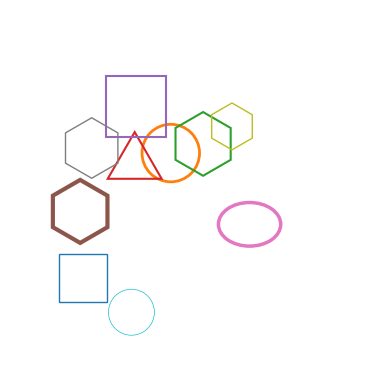[{"shape": "square", "thickness": 1, "radius": 0.32, "center": [0.215, 0.278]}, {"shape": "circle", "thickness": 2, "radius": 0.37, "center": [0.444, 0.602]}, {"shape": "hexagon", "thickness": 1.5, "radius": 0.41, "center": [0.528, 0.626]}, {"shape": "triangle", "thickness": 1.5, "radius": 0.4, "center": [0.35, 0.576]}, {"shape": "square", "thickness": 1.5, "radius": 0.39, "center": [0.353, 0.724]}, {"shape": "hexagon", "thickness": 3, "radius": 0.41, "center": [0.208, 0.451]}, {"shape": "oval", "thickness": 2.5, "radius": 0.4, "center": [0.648, 0.417]}, {"shape": "hexagon", "thickness": 1, "radius": 0.39, "center": [0.238, 0.616]}, {"shape": "hexagon", "thickness": 1, "radius": 0.3, "center": [0.603, 0.672]}, {"shape": "circle", "thickness": 0.5, "radius": 0.3, "center": [0.341, 0.189]}]